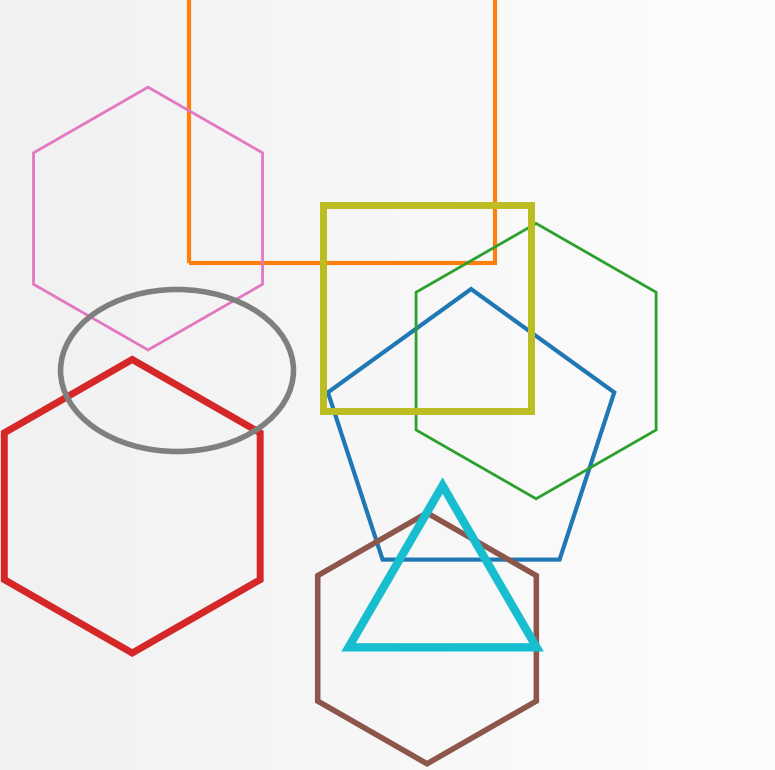[{"shape": "pentagon", "thickness": 1.5, "radius": 0.97, "center": [0.608, 0.43]}, {"shape": "square", "thickness": 1.5, "radius": 0.99, "center": [0.442, 0.855]}, {"shape": "hexagon", "thickness": 1, "radius": 0.89, "center": [0.692, 0.531]}, {"shape": "hexagon", "thickness": 2.5, "radius": 0.95, "center": [0.171, 0.343]}, {"shape": "hexagon", "thickness": 2, "radius": 0.81, "center": [0.551, 0.171]}, {"shape": "hexagon", "thickness": 1, "radius": 0.85, "center": [0.191, 0.716]}, {"shape": "oval", "thickness": 2, "radius": 0.75, "center": [0.228, 0.519]}, {"shape": "square", "thickness": 2.5, "radius": 0.67, "center": [0.551, 0.6]}, {"shape": "triangle", "thickness": 3, "radius": 0.7, "center": [0.571, 0.229]}]